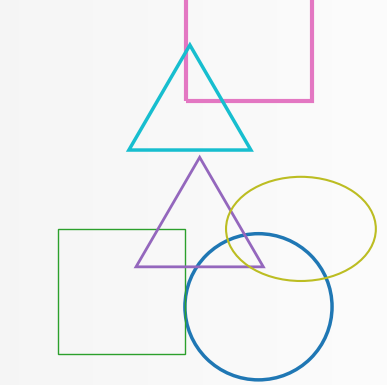[{"shape": "circle", "thickness": 2.5, "radius": 0.95, "center": [0.667, 0.203]}, {"shape": "square", "thickness": 1, "radius": 0.81, "center": [0.313, 0.243]}, {"shape": "triangle", "thickness": 2, "radius": 0.95, "center": [0.515, 0.402]}, {"shape": "square", "thickness": 3, "radius": 0.81, "center": [0.642, 0.899]}, {"shape": "oval", "thickness": 1.5, "radius": 0.97, "center": [0.777, 0.405]}, {"shape": "triangle", "thickness": 2.5, "radius": 0.91, "center": [0.49, 0.701]}]